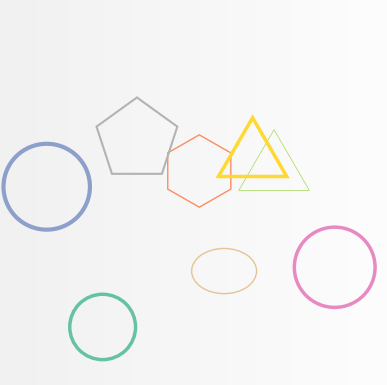[{"shape": "circle", "thickness": 2.5, "radius": 0.42, "center": [0.265, 0.151]}, {"shape": "hexagon", "thickness": 1, "radius": 0.47, "center": [0.514, 0.556]}, {"shape": "circle", "thickness": 3, "radius": 0.56, "center": [0.121, 0.515]}, {"shape": "circle", "thickness": 2.5, "radius": 0.52, "center": [0.864, 0.306]}, {"shape": "triangle", "thickness": 0.5, "radius": 0.53, "center": [0.707, 0.558]}, {"shape": "triangle", "thickness": 2.5, "radius": 0.51, "center": [0.652, 0.592]}, {"shape": "oval", "thickness": 1, "radius": 0.42, "center": [0.578, 0.296]}, {"shape": "pentagon", "thickness": 1.5, "radius": 0.55, "center": [0.353, 0.637]}]